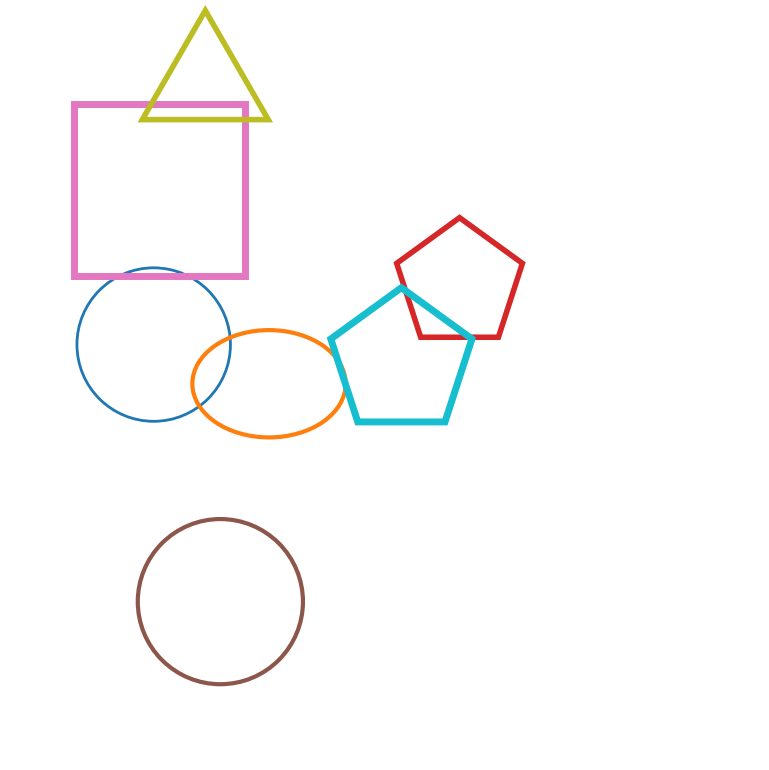[{"shape": "circle", "thickness": 1, "radius": 0.5, "center": [0.2, 0.553]}, {"shape": "oval", "thickness": 1.5, "radius": 0.5, "center": [0.349, 0.502]}, {"shape": "pentagon", "thickness": 2, "radius": 0.43, "center": [0.597, 0.631]}, {"shape": "circle", "thickness": 1.5, "radius": 0.54, "center": [0.286, 0.219]}, {"shape": "square", "thickness": 2.5, "radius": 0.56, "center": [0.207, 0.753]}, {"shape": "triangle", "thickness": 2, "radius": 0.47, "center": [0.267, 0.892]}, {"shape": "pentagon", "thickness": 2.5, "radius": 0.48, "center": [0.521, 0.53]}]